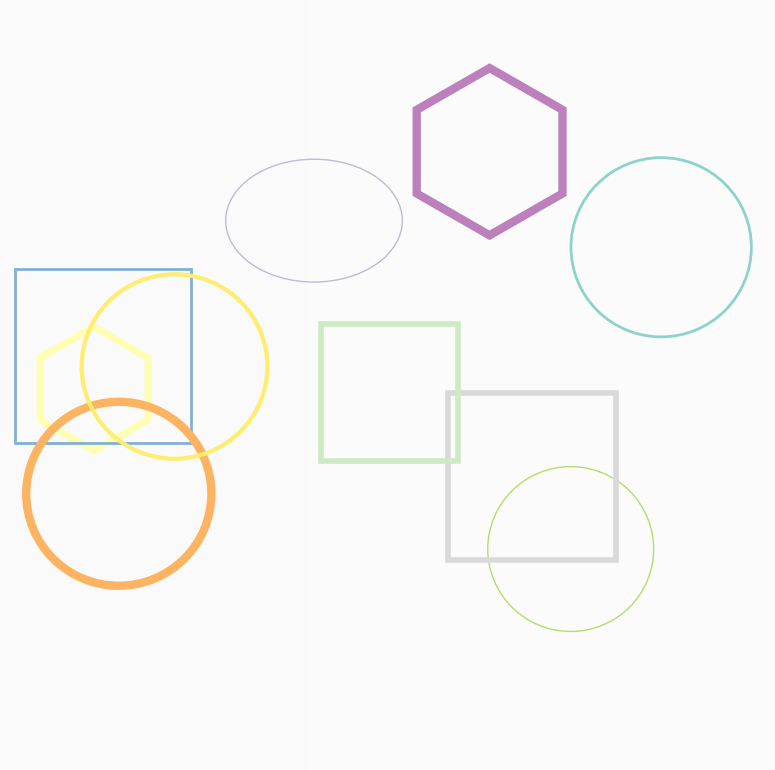[{"shape": "circle", "thickness": 1, "radius": 0.58, "center": [0.853, 0.679]}, {"shape": "hexagon", "thickness": 2.5, "radius": 0.4, "center": [0.121, 0.495]}, {"shape": "oval", "thickness": 0.5, "radius": 0.57, "center": [0.405, 0.713]}, {"shape": "square", "thickness": 1, "radius": 0.57, "center": [0.133, 0.538]}, {"shape": "circle", "thickness": 3, "radius": 0.6, "center": [0.153, 0.359]}, {"shape": "circle", "thickness": 0.5, "radius": 0.54, "center": [0.736, 0.287]}, {"shape": "square", "thickness": 2, "radius": 0.54, "center": [0.686, 0.381]}, {"shape": "hexagon", "thickness": 3, "radius": 0.54, "center": [0.632, 0.803]}, {"shape": "square", "thickness": 2, "radius": 0.44, "center": [0.503, 0.491]}, {"shape": "circle", "thickness": 1.5, "radius": 0.6, "center": [0.225, 0.524]}]